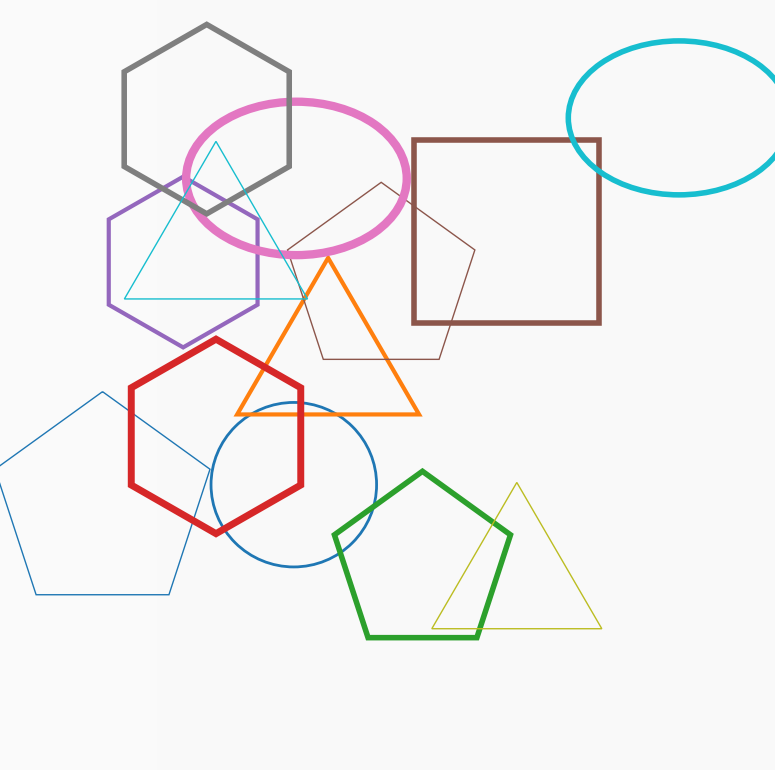[{"shape": "pentagon", "thickness": 0.5, "radius": 0.73, "center": [0.132, 0.346]}, {"shape": "circle", "thickness": 1, "radius": 0.53, "center": [0.379, 0.371]}, {"shape": "triangle", "thickness": 1.5, "radius": 0.68, "center": [0.423, 0.53]}, {"shape": "pentagon", "thickness": 2, "radius": 0.6, "center": [0.545, 0.268]}, {"shape": "hexagon", "thickness": 2.5, "radius": 0.63, "center": [0.279, 0.433]}, {"shape": "hexagon", "thickness": 1.5, "radius": 0.55, "center": [0.236, 0.66]}, {"shape": "pentagon", "thickness": 0.5, "radius": 0.64, "center": [0.492, 0.636]}, {"shape": "square", "thickness": 2, "radius": 0.6, "center": [0.654, 0.699]}, {"shape": "oval", "thickness": 3, "radius": 0.71, "center": [0.383, 0.768]}, {"shape": "hexagon", "thickness": 2, "radius": 0.61, "center": [0.267, 0.845]}, {"shape": "triangle", "thickness": 0.5, "radius": 0.63, "center": [0.667, 0.247]}, {"shape": "oval", "thickness": 2, "radius": 0.71, "center": [0.876, 0.847]}, {"shape": "triangle", "thickness": 0.5, "radius": 0.68, "center": [0.279, 0.68]}]